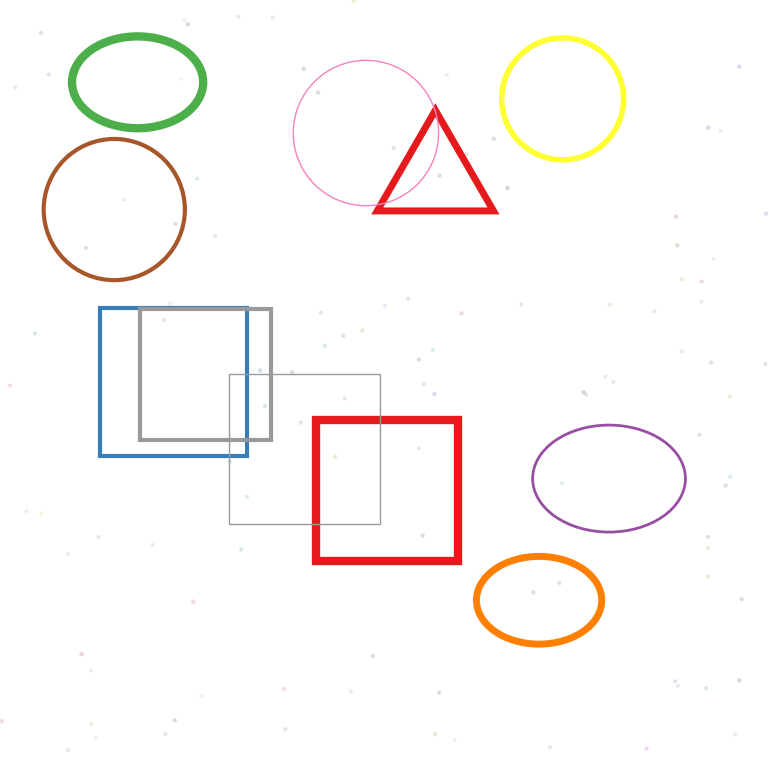[{"shape": "square", "thickness": 3, "radius": 0.46, "center": [0.502, 0.363]}, {"shape": "triangle", "thickness": 2.5, "radius": 0.44, "center": [0.565, 0.77]}, {"shape": "square", "thickness": 1.5, "radius": 0.48, "center": [0.225, 0.504]}, {"shape": "oval", "thickness": 3, "radius": 0.43, "center": [0.179, 0.893]}, {"shape": "oval", "thickness": 1, "radius": 0.5, "center": [0.791, 0.378]}, {"shape": "oval", "thickness": 2.5, "radius": 0.41, "center": [0.7, 0.22]}, {"shape": "circle", "thickness": 2, "radius": 0.4, "center": [0.731, 0.872]}, {"shape": "circle", "thickness": 1.5, "radius": 0.46, "center": [0.148, 0.728]}, {"shape": "circle", "thickness": 0.5, "radius": 0.47, "center": [0.475, 0.827]}, {"shape": "square", "thickness": 1.5, "radius": 0.42, "center": [0.267, 0.514]}, {"shape": "square", "thickness": 0.5, "radius": 0.49, "center": [0.395, 0.417]}]